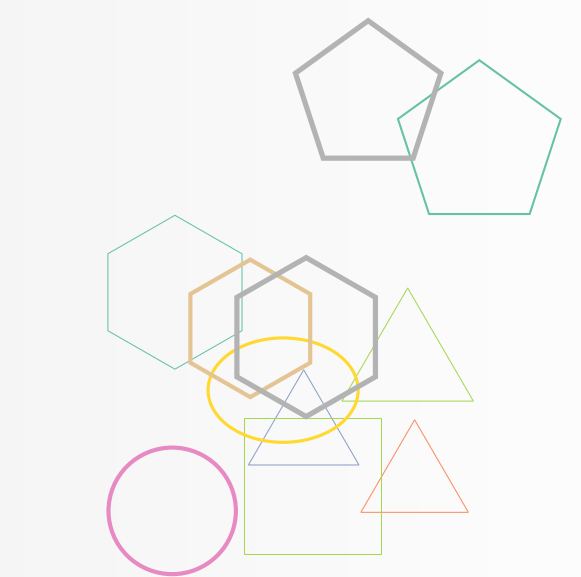[{"shape": "hexagon", "thickness": 0.5, "radius": 0.67, "center": [0.301, 0.493]}, {"shape": "pentagon", "thickness": 1, "radius": 0.74, "center": [0.825, 0.748]}, {"shape": "triangle", "thickness": 0.5, "radius": 0.53, "center": [0.713, 0.165]}, {"shape": "triangle", "thickness": 0.5, "radius": 0.55, "center": [0.522, 0.249]}, {"shape": "circle", "thickness": 2, "radius": 0.55, "center": [0.296, 0.115]}, {"shape": "triangle", "thickness": 0.5, "radius": 0.65, "center": [0.701, 0.37]}, {"shape": "square", "thickness": 0.5, "radius": 0.59, "center": [0.537, 0.158]}, {"shape": "oval", "thickness": 1.5, "radius": 0.65, "center": [0.487, 0.324]}, {"shape": "hexagon", "thickness": 2, "radius": 0.6, "center": [0.431, 0.431]}, {"shape": "pentagon", "thickness": 2.5, "radius": 0.66, "center": [0.633, 0.832]}, {"shape": "hexagon", "thickness": 2.5, "radius": 0.69, "center": [0.527, 0.415]}]